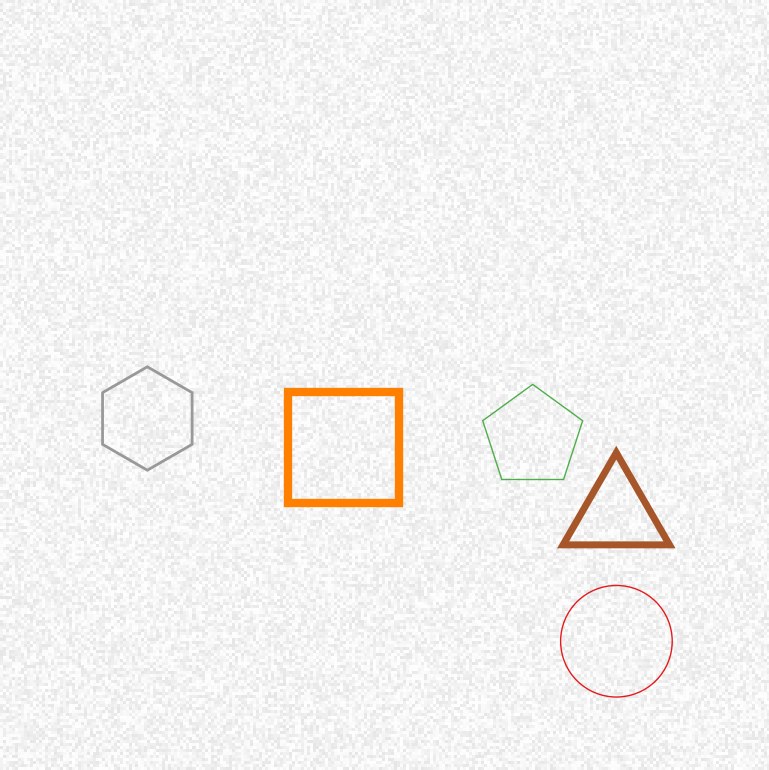[{"shape": "circle", "thickness": 0.5, "radius": 0.36, "center": [0.801, 0.167]}, {"shape": "pentagon", "thickness": 0.5, "radius": 0.34, "center": [0.692, 0.433]}, {"shape": "square", "thickness": 3, "radius": 0.36, "center": [0.447, 0.419]}, {"shape": "triangle", "thickness": 2.5, "radius": 0.4, "center": [0.8, 0.332]}, {"shape": "hexagon", "thickness": 1, "radius": 0.34, "center": [0.191, 0.456]}]